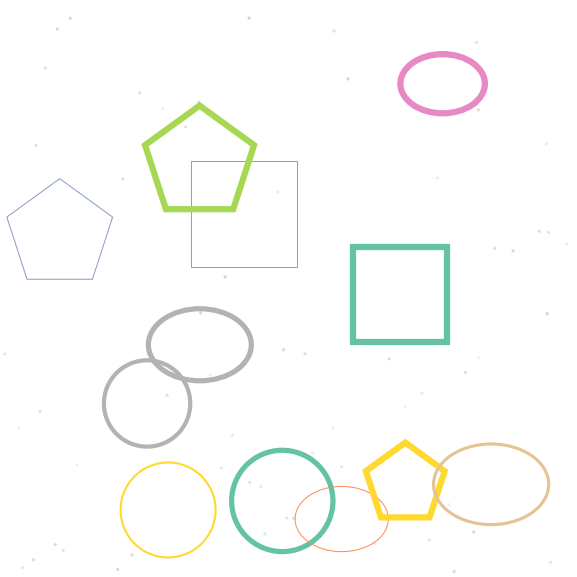[{"shape": "circle", "thickness": 2.5, "radius": 0.44, "center": [0.489, 0.132]}, {"shape": "square", "thickness": 3, "radius": 0.41, "center": [0.693, 0.489]}, {"shape": "oval", "thickness": 0.5, "radius": 0.4, "center": [0.592, 0.1]}, {"shape": "square", "thickness": 0.5, "radius": 0.46, "center": [0.422, 0.628]}, {"shape": "pentagon", "thickness": 0.5, "radius": 0.48, "center": [0.103, 0.593]}, {"shape": "oval", "thickness": 3, "radius": 0.37, "center": [0.766, 0.854]}, {"shape": "pentagon", "thickness": 3, "radius": 0.5, "center": [0.346, 0.717]}, {"shape": "pentagon", "thickness": 3, "radius": 0.36, "center": [0.702, 0.161]}, {"shape": "circle", "thickness": 1, "radius": 0.41, "center": [0.291, 0.116]}, {"shape": "oval", "thickness": 1.5, "radius": 0.5, "center": [0.85, 0.161]}, {"shape": "oval", "thickness": 2.5, "radius": 0.45, "center": [0.346, 0.402]}, {"shape": "circle", "thickness": 2, "radius": 0.37, "center": [0.255, 0.3]}]